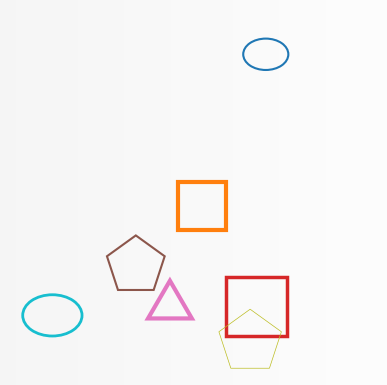[{"shape": "oval", "thickness": 1.5, "radius": 0.29, "center": [0.686, 0.859]}, {"shape": "square", "thickness": 3, "radius": 0.31, "center": [0.521, 0.465]}, {"shape": "square", "thickness": 2.5, "radius": 0.39, "center": [0.662, 0.204]}, {"shape": "pentagon", "thickness": 1.5, "radius": 0.39, "center": [0.351, 0.31]}, {"shape": "triangle", "thickness": 3, "radius": 0.33, "center": [0.439, 0.206]}, {"shape": "pentagon", "thickness": 0.5, "radius": 0.42, "center": [0.646, 0.112]}, {"shape": "oval", "thickness": 2, "radius": 0.38, "center": [0.135, 0.181]}]